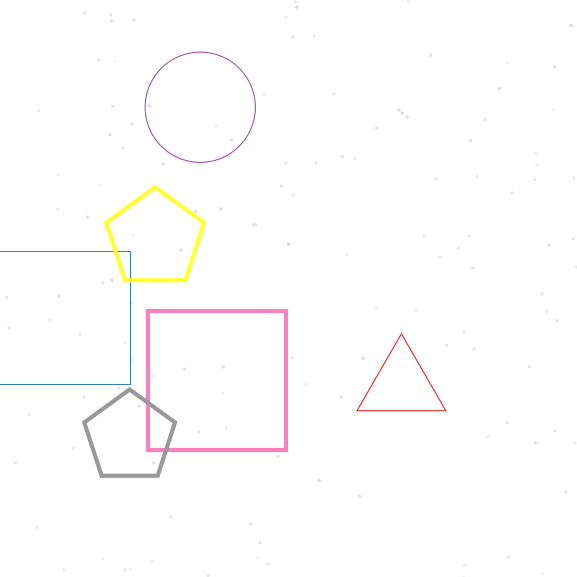[{"shape": "triangle", "thickness": 0.5, "radius": 0.44, "center": [0.695, 0.332]}, {"shape": "square", "thickness": 0.5, "radius": 0.57, "center": [0.11, 0.449]}, {"shape": "circle", "thickness": 0.5, "radius": 0.48, "center": [0.347, 0.813]}, {"shape": "pentagon", "thickness": 2, "radius": 0.45, "center": [0.269, 0.586]}, {"shape": "square", "thickness": 2, "radius": 0.6, "center": [0.375, 0.34]}, {"shape": "pentagon", "thickness": 2, "radius": 0.41, "center": [0.225, 0.242]}]